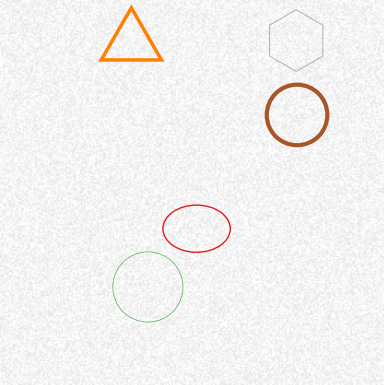[{"shape": "oval", "thickness": 1, "radius": 0.44, "center": [0.511, 0.406]}, {"shape": "circle", "thickness": 0.5, "radius": 0.46, "center": [0.384, 0.255]}, {"shape": "triangle", "thickness": 2.5, "radius": 0.45, "center": [0.341, 0.889]}, {"shape": "circle", "thickness": 3, "radius": 0.39, "center": [0.772, 0.701]}, {"shape": "hexagon", "thickness": 0.5, "radius": 0.4, "center": [0.769, 0.895]}]